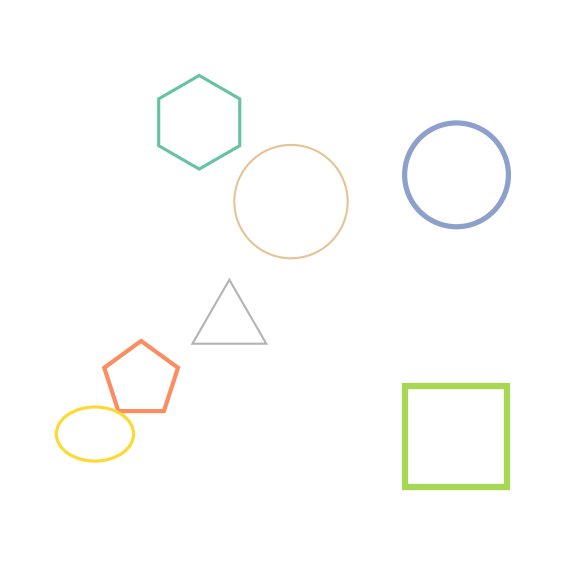[{"shape": "hexagon", "thickness": 1.5, "radius": 0.41, "center": [0.345, 0.787]}, {"shape": "pentagon", "thickness": 2, "radius": 0.34, "center": [0.244, 0.342]}, {"shape": "circle", "thickness": 2.5, "radius": 0.45, "center": [0.791, 0.696]}, {"shape": "square", "thickness": 3, "radius": 0.44, "center": [0.79, 0.243]}, {"shape": "oval", "thickness": 1.5, "radius": 0.33, "center": [0.164, 0.248]}, {"shape": "circle", "thickness": 1, "radius": 0.49, "center": [0.504, 0.65]}, {"shape": "triangle", "thickness": 1, "radius": 0.37, "center": [0.397, 0.441]}]